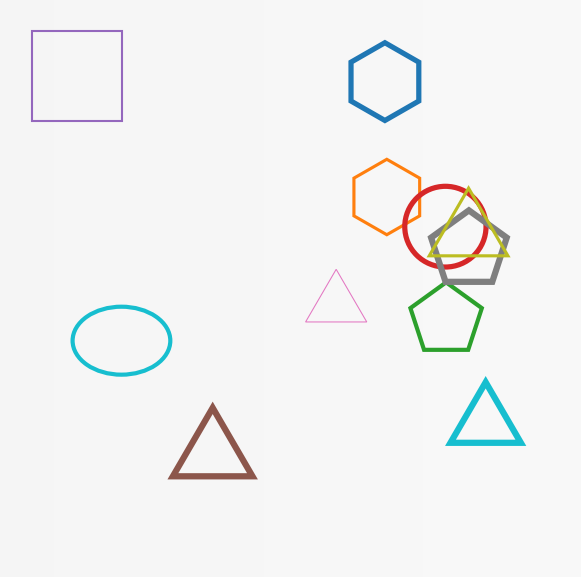[{"shape": "hexagon", "thickness": 2.5, "radius": 0.34, "center": [0.662, 0.858]}, {"shape": "hexagon", "thickness": 1.5, "radius": 0.33, "center": [0.665, 0.658]}, {"shape": "pentagon", "thickness": 2, "radius": 0.32, "center": [0.768, 0.446]}, {"shape": "circle", "thickness": 2.5, "radius": 0.35, "center": [0.766, 0.607]}, {"shape": "square", "thickness": 1, "radius": 0.39, "center": [0.133, 0.868]}, {"shape": "triangle", "thickness": 3, "radius": 0.4, "center": [0.366, 0.214]}, {"shape": "triangle", "thickness": 0.5, "radius": 0.3, "center": [0.578, 0.472]}, {"shape": "pentagon", "thickness": 3, "radius": 0.34, "center": [0.807, 0.566]}, {"shape": "triangle", "thickness": 1.5, "radius": 0.39, "center": [0.806, 0.595]}, {"shape": "oval", "thickness": 2, "radius": 0.42, "center": [0.209, 0.409]}, {"shape": "triangle", "thickness": 3, "radius": 0.35, "center": [0.836, 0.267]}]